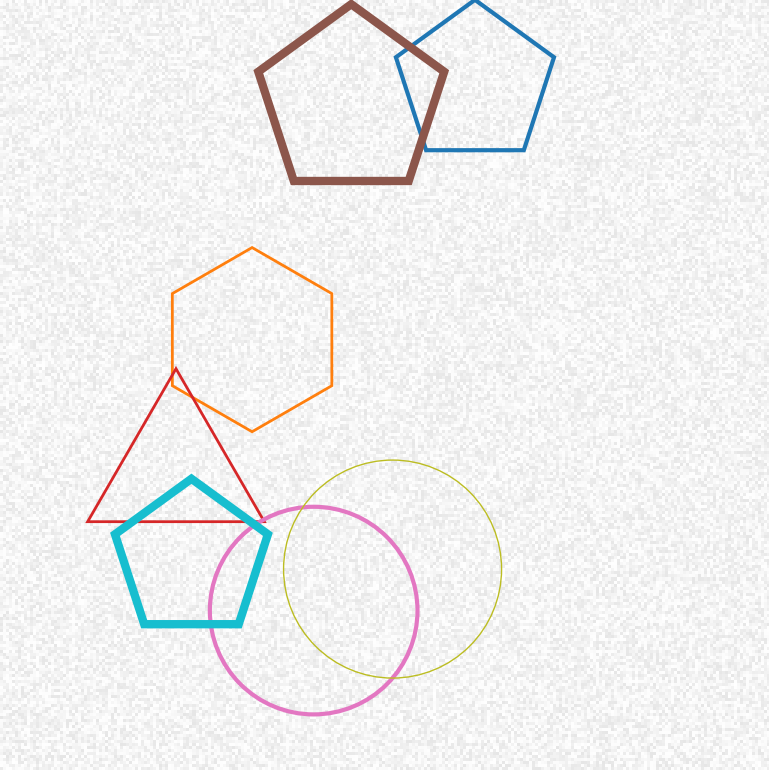[{"shape": "pentagon", "thickness": 1.5, "radius": 0.54, "center": [0.617, 0.892]}, {"shape": "hexagon", "thickness": 1, "radius": 0.6, "center": [0.327, 0.559]}, {"shape": "triangle", "thickness": 1, "radius": 0.66, "center": [0.229, 0.389]}, {"shape": "pentagon", "thickness": 3, "radius": 0.63, "center": [0.456, 0.868]}, {"shape": "circle", "thickness": 1.5, "radius": 0.67, "center": [0.407, 0.207]}, {"shape": "circle", "thickness": 0.5, "radius": 0.71, "center": [0.51, 0.261]}, {"shape": "pentagon", "thickness": 3, "radius": 0.52, "center": [0.249, 0.274]}]